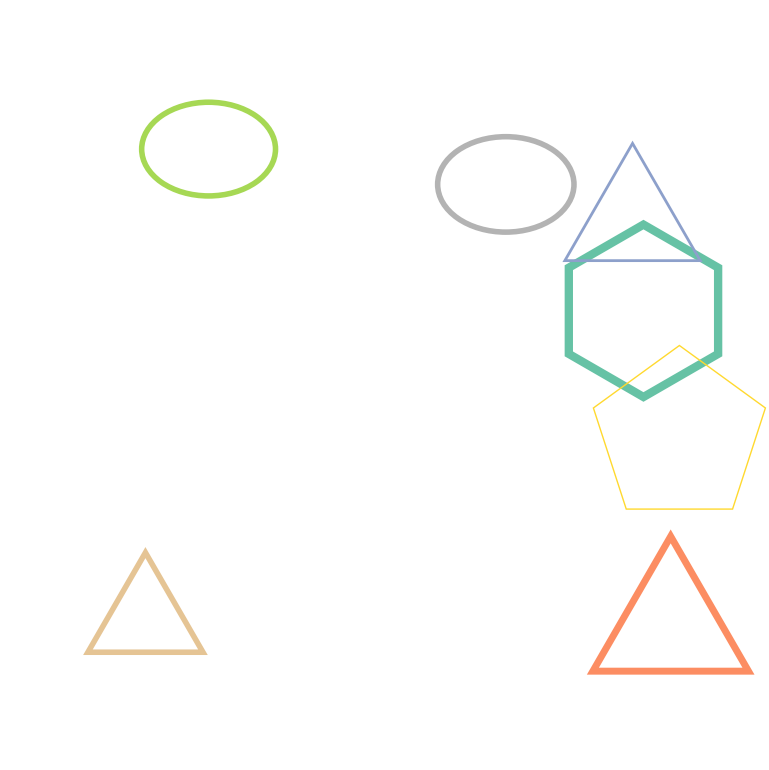[{"shape": "hexagon", "thickness": 3, "radius": 0.56, "center": [0.836, 0.596]}, {"shape": "triangle", "thickness": 2.5, "radius": 0.58, "center": [0.871, 0.187]}, {"shape": "triangle", "thickness": 1, "radius": 0.51, "center": [0.821, 0.712]}, {"shape": "oval", "thickness": 2, "radius": 0.43, "center": [0.271, 0.806]}, {"shape": "pentagon", "thickness": 0.5, "radius": 0.59, "center": [0.882, 0.434]}, {"shape": "triangle", "thickness": 2, "radius": 0.43, "center": [0.189, 0.196]}, {"shape": "oval", "thickness": 2, "radius": 0.44, "center": [0.657, 0.761]}]